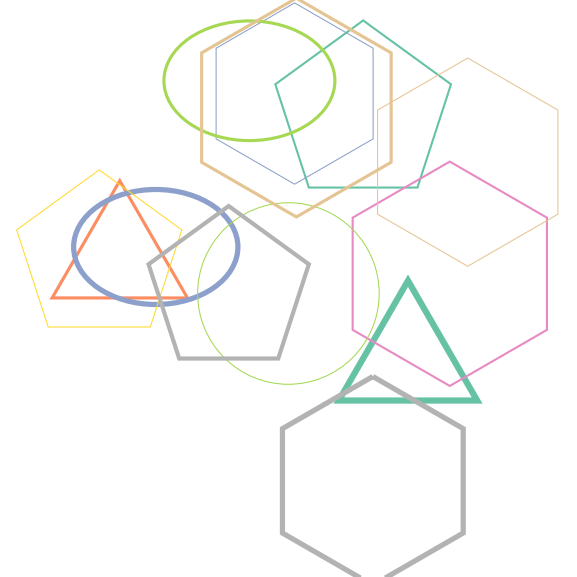[{"shape": "pentagon", "thickness": 1, "radius": 0.8, "center": [0.629, 0.804]}, {"shape": "triangle", "thickness": 3, "radius": 0.69, "center": [0.706, 0.375]}, {"shape": "triangle", "thickness": 1.5, "radius": 0.68, "center": [0.207, 0.551]}, {"shape": "oval", "thickness": 2.5, "radius": 0.71, "center": [0.27, 0.571]}, {"shape": "hexagon", "thickness": 0.5, "radius": 0.78, "center": [0.51, 0.837]}, {"shape": "hexagon", "thickness": 1, "radius": 0.97, "center": [0.779, 0.525]}, {"shape": "oval", "thickness": 1.5, "radius": 0.74, "center": [0.432, 0.859]}, {"shape": "circle", "thickness": 0.5, "radius": 0.79, "center": [0.499, 0.491]}, {"shape": "pentagon", "thickness": 0.5, "radius": 0.75, "center": [0.172, 0.555]}, {"shape": "hexagon", "thickness": 1.5, "radius": 0.95, "center": [0.513, 0.813]}, {"shape": "hexagon", "thickness": 0.5, "radius": 0.9, "center": [0.81, 0.718]}, {"shape": "pentagon", "thickness": 2, "radius": 0.73, "center": [0.396, 0.496]}, {"shape": "hexagon", "thickness": 2.5, "radius": 0.9, "center": [0.646, 0.167]}]